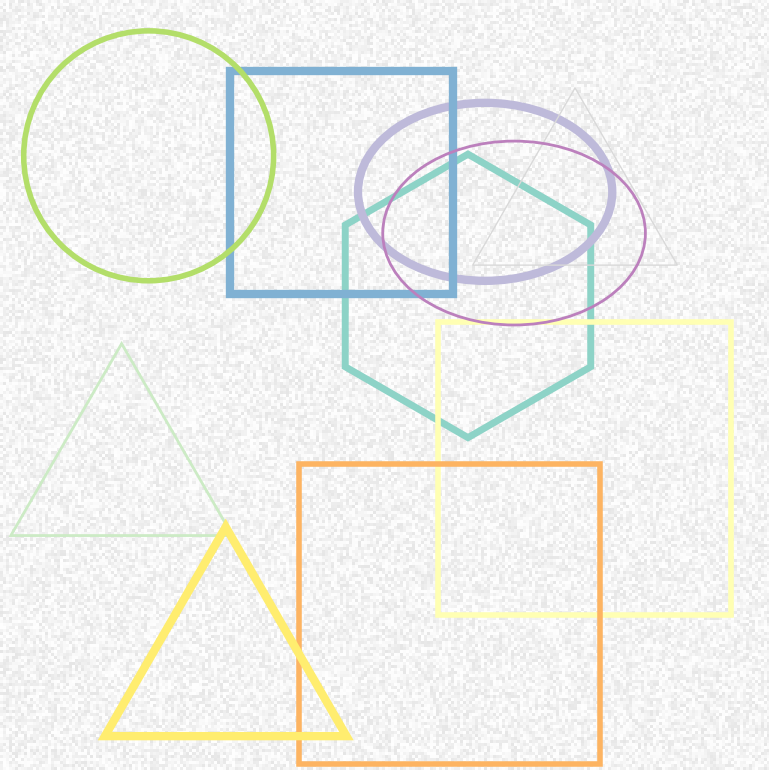[{"shape": "hexagon", "thickness": 2.5, "radius": 0.92, "center": [0.608, 0.616]}, {"shape": "square", "thickness": 2, "radius": 0.95, "center": [0.759, 0.392]}, {"shape": "oval", "thickness": 3, "radius": 0.83, "center": [0.63, 0.751]}, {"shape": "square", "thickness": 3, "radius": 0.72, "center": [0.444, 0.763]}, {"shape": "square", "thickness": 2, "radius": 0.98, "center": [0.584, 0.203]}, {"shape": "circle", "thickness": 2, "radius": 0.81, "center": [0.193, 0.798]}, {"shape": "triangle", "thickness": 0.5, "radius": 0.77, "center": [0.747, 0.732]}, {"shape": "oval", "thickness": 1, "radius": 0.85, "center": [0.668, 0.697]}, {"shape": "triangle", "thickness": 1, "radius": 0.83, "center": [0.158, 0.388]}, {"shape": "triangle", "thickness": 3, "radius": 0.91, "center": [0.293, 0.135]}]